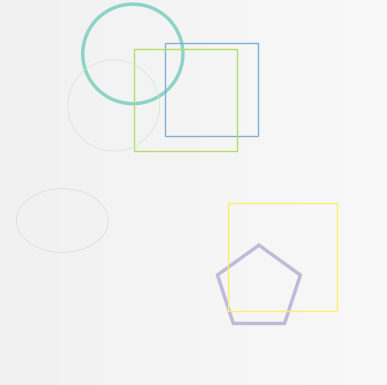[{"shape": "circle", "thickness": 2.5, "radius": 0.65, "center": [0.343, 0.86]}, {"shape": "pentagon", "thickness": 2.5, "radius": 0.56, "center": [0.668, 0.251]}, {"shape": "square", "thickness": 1, "radius": 0.6, "center": [0.546, 0.767]}, {"shape": "square", "thickness": 1, "radius": 0.66, "center": [0.48, 0.741]}, {"shape": "oval", "thickness": 0.5, "radius": 0.59, "center": [0.161, 0.427]}, {"shape": "circle", "thickness": 0.5, "radius": 0.59, "center": [0.293, 0.726]}, {"shape": "square", "thickness": 1, "radius": 0.7, "center": [0.73, 0.332]}]